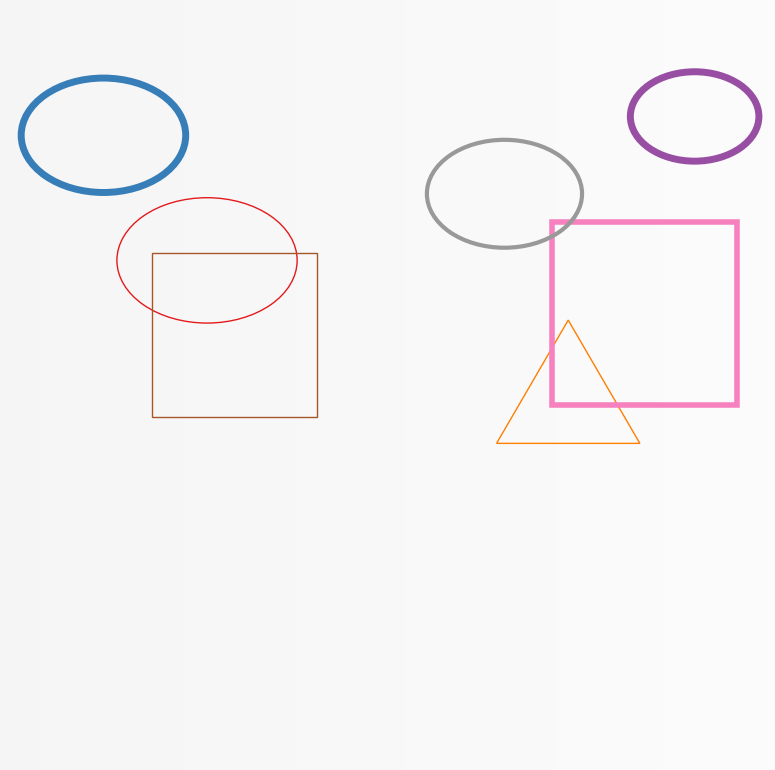[{"shape": "oval", "thickness": 0.5, "radius": 0.58, "center": [0.267, 0.662]}, {"shape": "oval", "thickness": 2.5, "radius": 0.53, "center": [0.133, 0.824]}, {"shape": "oval", "thickness": 2.5, "radius": 0.41, "center": [0.896, 0.849]}, {"shape": "triangle", "thickness": 0.5, "radius": 0.53, "center": [0.733, 0.478]}, {"shape": "square", "thickness": 0.5, "radius": 0.53, "center": [0.303, 0.565]}, {"shape": "square", "thickness": 2, "radius": 0.59, "center": [0.832, 0.593]}, {"shape": "oval", "thickness": 1.5, "radius": 0.5, "center": [0.651, 0.748]}]